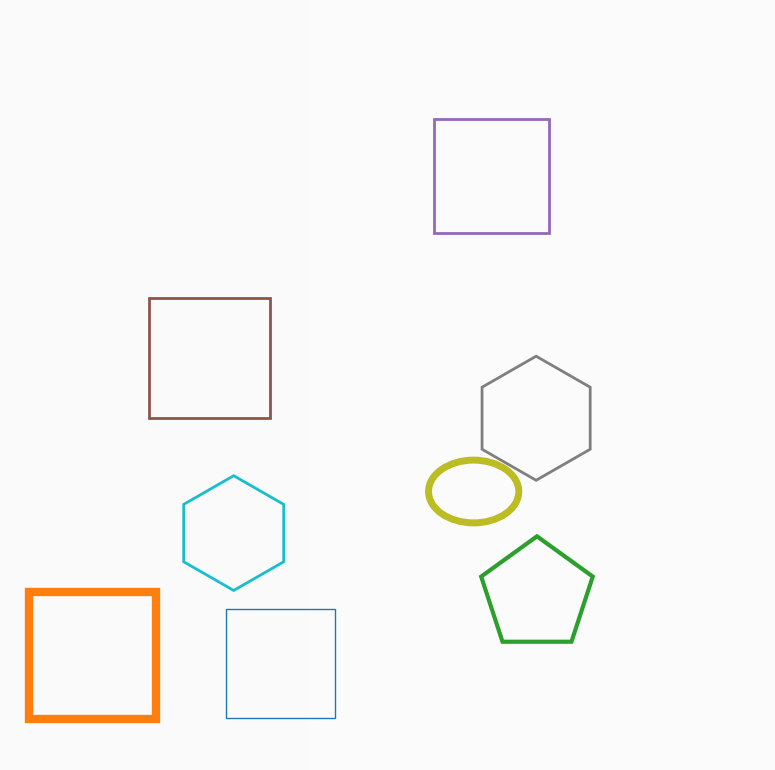[{"shape": "square", "thickness": 0.5, "radius": 0.35, "center": [0.362, 0.139]}, {"shape": "square", "thickness": 3, "radius": 0.41, "center": [0.119, 0.149]}, {"shape": "pentagon", "thickness": 1.5, "radius": 0.38, "center": [0.693, 0.228]}, {"shape": "square", "thickness": 1, "radius": 0.37, "center": [0.634, 0.772]}, {"shape": "square", "thickness": 1, "radius": 0.39, "center": [0.271, 0.535]}, {"shape": "hexagon", "thickness": 1, "radius": 0.4, "center": [0.692, 0.457]}, {"shape": "oval", "thickness": 2.5, "radius": 0.29, "center": [0.611, 0.362]}, {"shape": "hexagon", "thickness": 1, "radius": 0.37, "center": [0.302, 0.308]}]